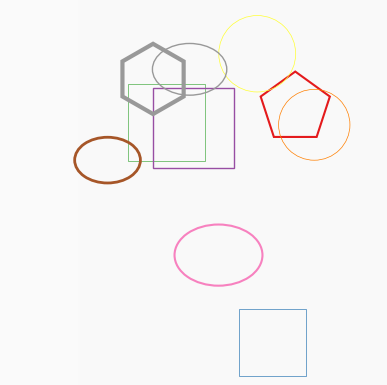[{"shape": "pentagon", "thickness": 1.5, "radius": 0.47, "center": [0.762, 0.72]}, {"shape": "square", "thickness": 0.5, "radius": 0.43, "center": [0.704, 0.11]}, {"shape": "square", "thickness": 0.5, "radius": 0.5, "center": [0.431, 0.682]}, {"shape": "square", "thickness": 1, "radius": 0.52, "center": [0.499, 0.667]}, {"shape": "circle", "thickness": 0.5, "radius": 0.46, "center": [0.811, 0.676]}, {"shape": "circle", "thickness": 0.5, "radius": 0.5, "center": [0.664, 0.86]}, {"shape": "oval", "thickness": 2, "radius": 0.42, "center": [0.278, 0.584]}, {"shape": "oval", "thickness": 1.5, "radius": 0.57, "center": [0.564, 0.337]}, {"shape": "oval", "thickness": 1, "radius": 0.48, "center": [0.489, 0.82]}, {"shape": "hexagon", "thickness": 3, "radius": 0.46, "center": [0.395, 0.795]}]